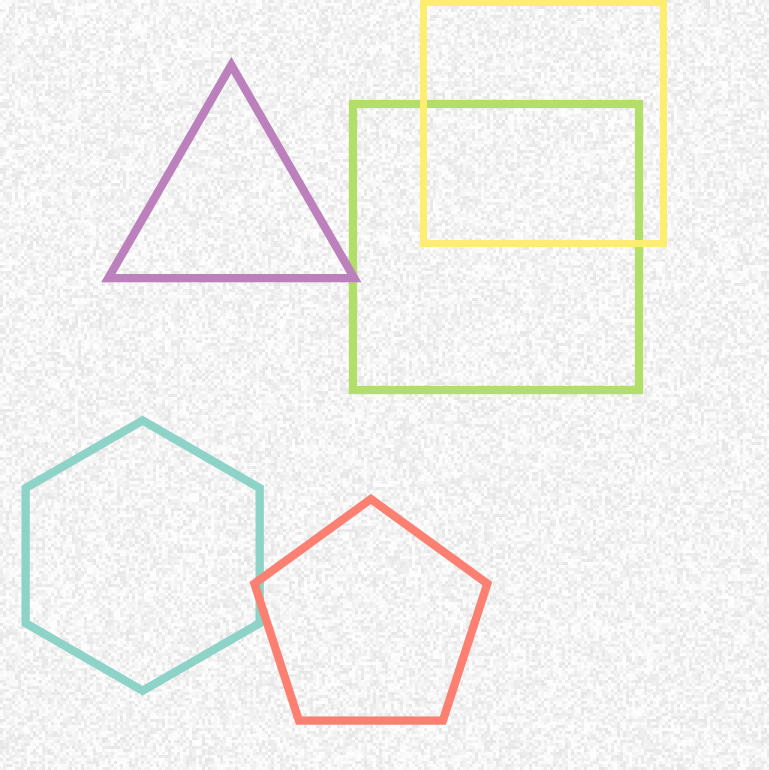[{"shape": "hexagon", "thickness": 3, "radius": 0.88, "center": [0.185, 0.278]}, {"shape": "pentagon", "thickness": 3, "radius": 0.8, "center": [0.482, 0.193]}, {"shape": "square", "thickness": 3, "radius": 0.93, "center": [0.644, 0.679]}, {"shape": "triangle", "thickness": 3, "radius": 0.92, "center": [0.3, 0.731]}, {"shape": "square", "thickness": 2.5, "radius": 0.78, "center": [0.705, 0.841]}]